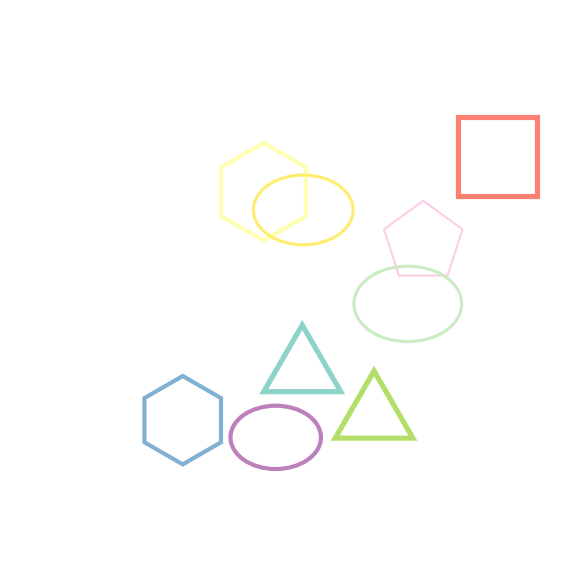[{"shape": "triangle", "thickness": 2.5, "radius": 0.38, "center": [0.523, 0.359]}, {"shape": "hexagon", "thickness": 2, "radius": 0.42, "center": [0.456, 0.667]}, {"shape": "square", "thickness": 2.5, "radius": 0.34, "center": [0.861, 0.728]}, {"shape": "hexagon", "thickness": 2, "radius": 0.38, "center": [0.316, 0.272]}, {"shape": "triangle", "thickness": 2.5, "radius": 0.39, "center": [0.648, 0.279]}, {"shape": "pentagon", "thickness": 1, "radius": 0.36, "center": [0.733, 0.58]}, {"shape": "oval", "thickness": 2, "radius": 0.39, "center": [0.477, 0.242]}, {"shape": "oval", "thickness": 1.5, "radius": 0.47, "center": [0.706, 0.473]}, {"shape": "oval", "thickness": 1.5, "radius": 0.43, "center": [0.525, 0.636]}]